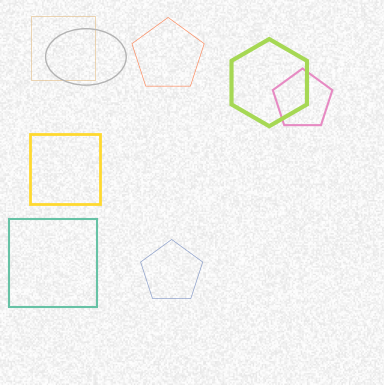[{"shape": "square", "thickness": 1.5, "radius": 0.57, "center": [0.138, 0.317]}, {"shape": "pentagon", "thickness": 0.5, "radius": 0.49, "center": [0.437, 0.856]}, {"shape": "pentagon", "thickness": 0.5, "radius": 0.42, "center": [0.446, 0.293]}, {"shape": "pentagon", "thickness": 1.5, "radius": 0.41, "center": [0.786, 0.741]}, {"shape": "hexagon", "thickness": 3, "radius": 0.57, "center": [0.699, 0.785]}, {"shape": "square", "thickness": 2, "radius": 0.45, "center": [0.168, 0.562]}, {"shape": "square", "thickness": 0.5, "radius": 0.41, "center": [0.164, 0.875]}, {"shape": "oval", "thickness": 1, "radius": 0.52, "center": [0.223, 0.852]}]